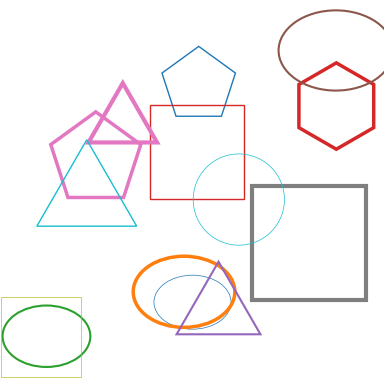[{"shape": "pentagon", "thickness": 1, "radius": 0.5, "center": [0.516, 0.779]}, {"shape": "oval", "thickness": 0.5, "radius": 0.5, "center": [0.5, 0.215]}, {"shape": "oval", "thickness": 2.5, "radius": 0.66, "center": [0.478, 0.242]}, {"shape": "oval", "thickness": 1.5, "radius": 0.57, "center": [0.121, 0.127]}, {"shape": "hexagon", "thickness": 2.5, "radius": 0.56, "center": [0.874, 0.725]}, {"shape": "square", "thickness": 1, "radius": 0.61, "center": [0.512, 0.605]}, {"shape": "triangle", "thickness": 1.5, "radius": 0.63, "center": [0.568, 0.195]}, {"shape": "oval", "thickness": 1.5, "radius": 0.74, "center": [0.872, 0.869]}, {"shape": "triangle", "thickness": 3, "radius": 0.51, "center": [0.319, 0.681]}, {"shape": "pentagon", "thickness": 2.5, "radius": 0.61, "center": [0.249, 0.587]}, {"shape": "square", "thickness": 3, "radius": 0.74, "center": [0.803, 0.368]}, {"shape": "square", "thickness": 0.5, "radius": 0.52, "center": [0.106, 0.126]}, {"shape": "circle", "thickness": 0.5, "radius": 0.59, "center": [0.62, 0.482]}, {"shape": "triangle", "thickness": 1, "radius": 0.75, "center": [0.225, 0.487]}]